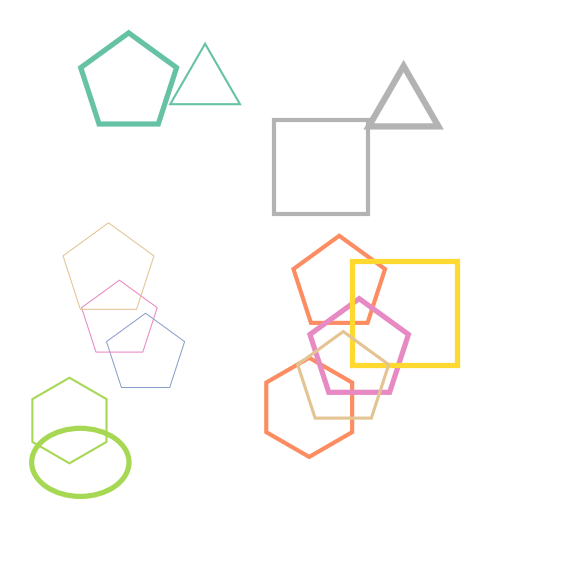[{"shape": "triangle", "thickness": 1, "radius": 0.35, "center": [0.355, 0.854]}, {"shape": "pentagon", "thickness": 2.5, "radius": 0.44, "center": [0.223, 0.855]}, {"shape": "pentagon", "thickness": 2, "radius": 0.42, "center": [0.587, 0.507]}, {"shape": "hexagon", "thickness": 2, "radius": 0.43, "center": [0.535, 0.294]}, {"shape": "pentagon", "thickness": 0.5, "radius": 0.36, "center": [0.252, 0.386]}, {"shape": "pentagon", "thickness": 0.5, "radius": 0.34, "center": [0.207, 0.445]}, {"shape": "pentagon", "thickness": 2.5, "radius": 0.45, "center": [0.622, 0.392]}, {"shape": "hexagon", "thickness": 1, "radius": 0.37, "center": [0.12, 0.271]}, {"shape": "oval", "thickness": 2.5, "radius": 0.42, "center": [0.139, 0.199]}, {"shape": "square", "thickness": 2.5, "radius": 0.45, "center": [0.701, 0.457]}, {"shape": "pentagon", "thickness": 0.5, "radius": 0.41, "center": [0.188, 0.53]}, {"shape": "pentagon", "thickness": 1.5, "radius": 0.41, "center": [0.594, 0.342]}, {"shape": "square", "thickness": 2, "radius": 0.41, "center": [0.556, 0.71]}, {"shape": "triangle", "thickness": 3, "radius": 0.35, "center": [0.699, 0.815]}]